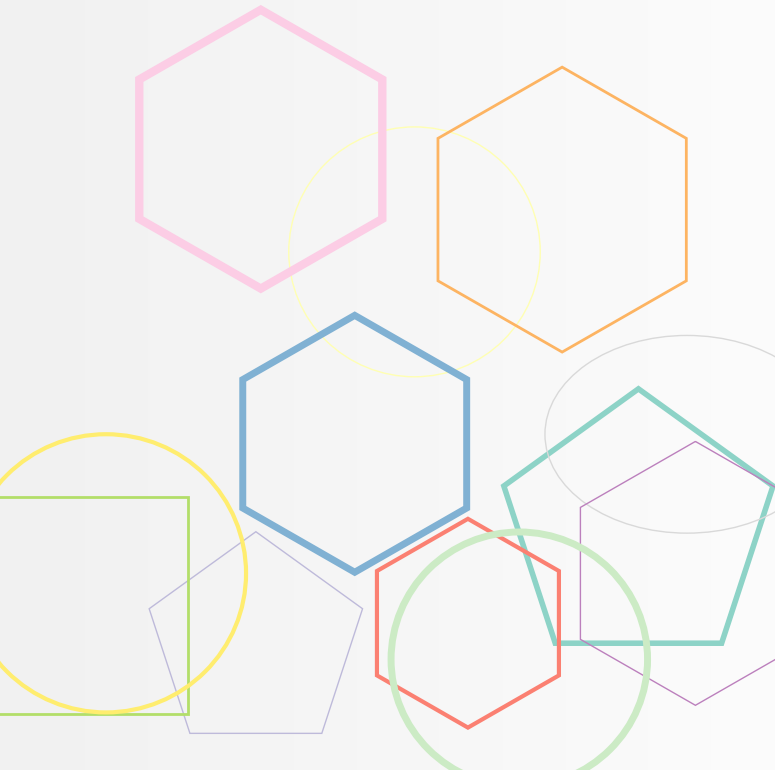[{"shape": "pentagon", "thickness": 2, "radius": 0.91, "center": [0.824, 0.312]}, {"shape": "circle", "thickness": 0.5, "radius": 0.81, "center": [0.535, 0.673]}, {"shape": "pentagon", "thickness": 0.5, "radius": 0.72, "center": [0.33, 0.165]}, {"shape": "hexagon", "thickness": 1.5, "radius": 0.68, "center": [0.604, 0.191]}, {"shape": "hexagon", "thickness": 2.5, "radius": 0.83, "center": [0.458, 0.424]}, {"shape": "hexagon", "thickness": 1, "radius": 0.93, "center": [0.725, 0.728]}, {"shape": "square", "thickness": 1, "radius": 0.7, "center": [0.101, 0.213]}, {"shape": "hexagon", "thickness": 3, "radius": 0.91, "center": [0.337, 0.806]}, {"shape": "oval", "thickness": 0.5, "radius": 0.92, "center": [0.887, 0.436]}, {"shape": "hexagon", "thickness": 0.5, "radius": 0.86, "center": [0.897, 0.255]}, {"shape": "circle", "thickness": 2.5, "radius": 0.83, "center": [0.67, 0.144]}, {"shape": "circle", "thickness": 1.5, "radius": 0.9, "center": [0.137, 0.255]}]